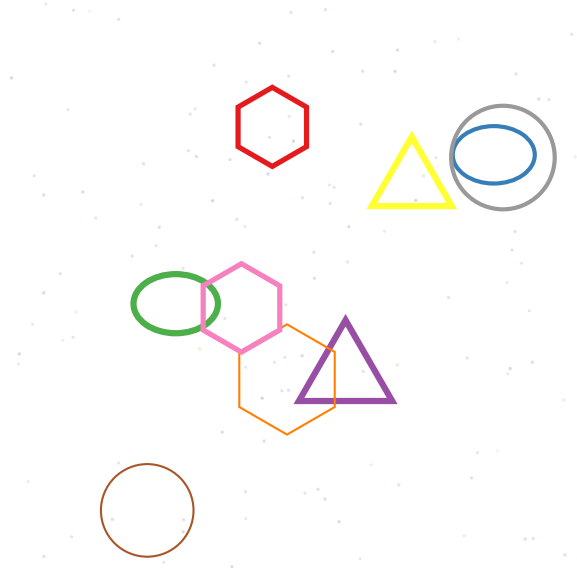[{"shape": "hexagon", "thickness": 2.5, "radius": 0.34, "center": [0.472, 0.779]}, {"shape": "oval", "thickness": 2, "radius": 0.36, "center": [0.855, 0.731]}, {"shape": "oval", "thickness": 3, "radius": 0.37, "center": [0.304, 0.473]}, {"shape": "triangle", "thickness": 3, "radius": 0.47, "center": [0.598, 0.351]}, {"shape": "hexagon", "thickness": 1, "radius": 0.48, "center": [0.497, 0.342]}, {"shape": "triangle", "thickness": 3, "radius": 0.4, "center": [0.713, 0.682]}, {"shape": "circle", "thickness": 1, "radius": 0.4, "center": [0.255, 0.115]}, {"shape": "hexagon", "thickness": 2.5, "radius": 0.38, "center": [0.418, 0.466]}, {"shape": "circle", "thickness": 2, "radius": 0.45, "center": [0.871, 0.726]}]